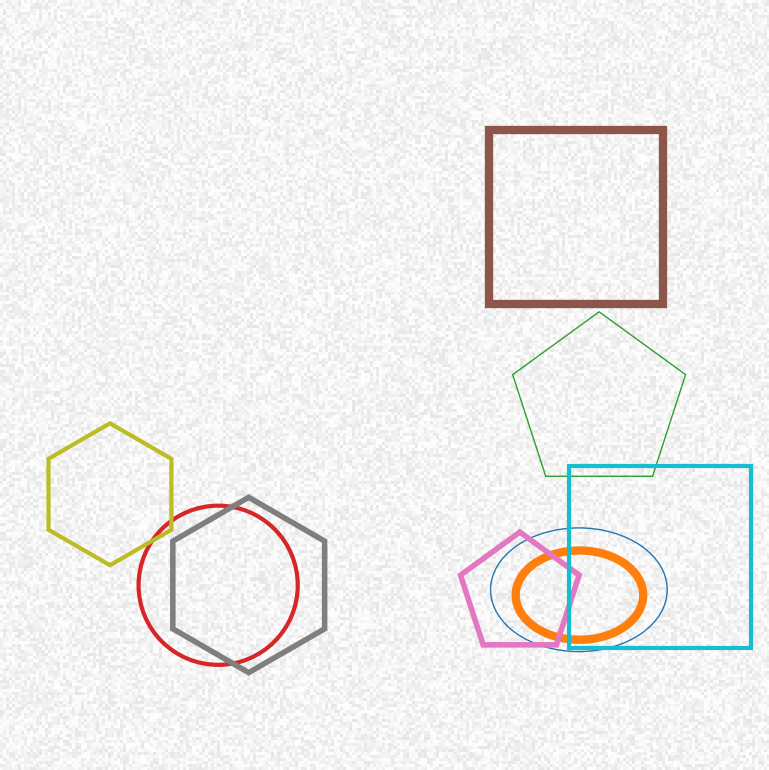[{"shape": "oval", "thickness": 0.5, "radius": 0.57, "center": [0.752, 0.234]}, {"shape": "oval", "thickness": 3, "radius": 0.41, "center": [0.753, 0.227]}, {"shape": "pentagon", "thickness": 0.5, "radius": 0.59, "center": [0.778, 0.477]}, {"shape": "circle", "thickness": 1.5, "radius": 0.52, "center": [0.283, 0.24]}, {"shape": "square", "thickness": 3, "radius": 0.56, "center": [0.748, 0.718]}, {"shape": "pentagon", "thickness": 2, "radius": 0.4, "center": [0.675, 0.228]}, {"shape": "hexagon", "thickness": 2, "radius": 0.57, "center": [0.323, 0.24]}, {"shape": "hexagon", "thickness": 1.5, "radius": 0.46, "center": [0.143, 0.358]}, {"shape": "square", "thickness": 1.5, "radius": 0.59, "center": [0.857, 0.277]}]